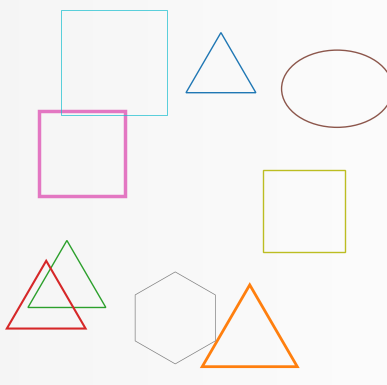[{"shape": "triangle", "thickness": 1, "radius": 0.52, "center": [0.57, 0.811]}, {"shape": "triangle", "thickness": 2, "radius": 0.71, "center": [0.645, 0.118]}, {"shape": "triangle", "thickness": 1, "radius": 0.58, "center": [0.173, 0.259]}, {"shape": "triangle", "thickness": 1.5, "radius": 0.59, "center": [0.119, 0.205]}, {"shape": "oval", "thickness": 1, "radius": 0.72, "center": [0.87, 0.77]}, {"shape": "square", "thickness": 2.5, "radius": 0.56, "center": [0.212, 0.601]}, {"shape": "hexagon", "thickness": 0.5, "radius": 0.6, "center": [0.452, 0.174]}, {"shape": "square", "thickness": 1, "radius": 0.53, "center": [0.785, 0.452]}, {"shape": "square", "thickness": 0.5, "radius": 0.69, "center": [0.294, 0.837]}]